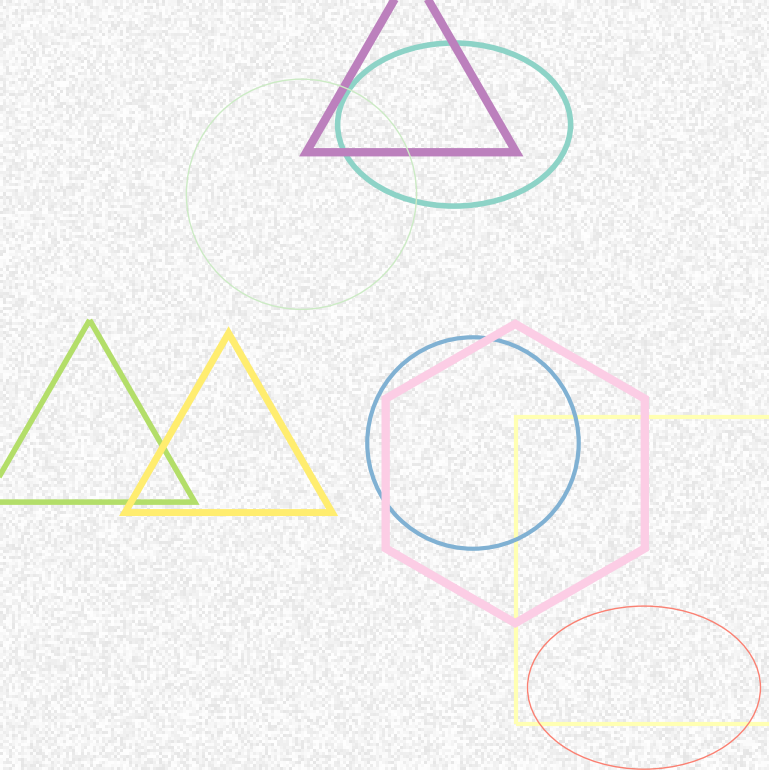[{"shape": "oval", "thickness": 2, "radius": 0.76, "center": [0.59, 0.838]}, {"shape": "square", "thickness": 1.5, "radius": 1.0, "center": [0.869, 0.259]}, {"shape": "oval", "thickness": 0.5, "radius": 0.76, "center": [0.836, 0.107]}, {"shape": "circle", "thickness": 1.5, "radius": 0.69, "center": [0.614, 0.425]}, {"shape": "triangle", "thickness": 2, "radius": 0.79, "center": [0.116, 0.427]}, {"shape": "hexagon", "thickness": 3, "radius": 0.97, "center": [0.669, 0.385]}, {"shape": "triangle", "thickness": 3, "radius": 0.79, "center": [0.534, 0.881]}, {"shape": "circle", "thickness": 0.5, "radius": 0.75, "center": [0.391, 0.748]}, {"shape": "triangle", "thickness": 2.5, "radius": 0.78, "center": [0.297, 0.412]}]